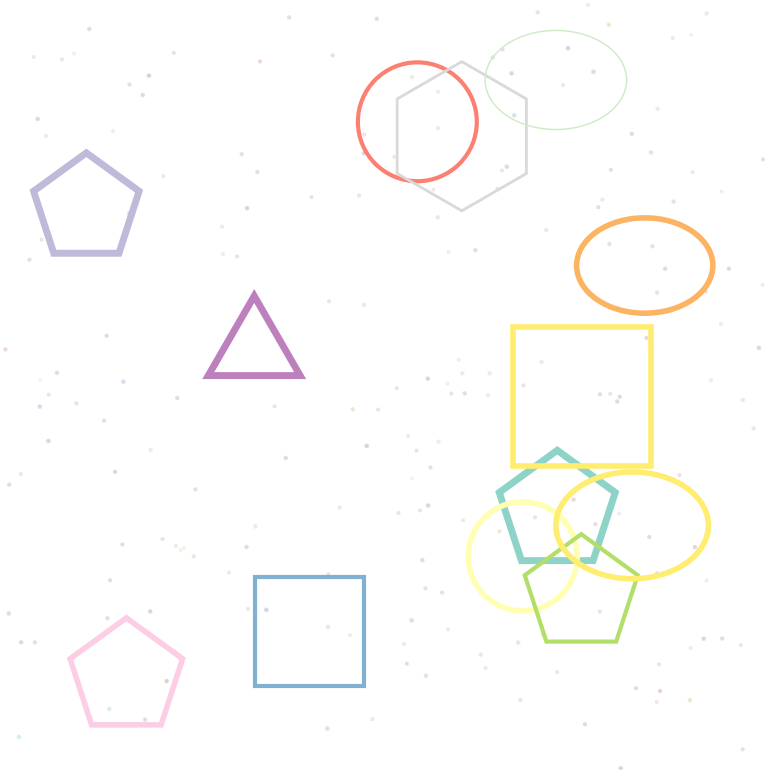[{"shape": "pentagon", "thickness": 2.5, "radius": 0.4, "center": [0.724, 0.336]}, {"shape": "circle", "thickness": 2, "radius": 0.35, "center": [0.679, 0.278]}, {"shape": "pentagon", "thickness": 2.5, "radius": 0.36, "center": [0.112, 0.729]}, {"shape": "circle", "thickness": 1.5, "radius": 0.39, "center": [0.542, 0.842]}, {"shape": "square", "thickness": 1.5, "radius": 0.36, "center": [0.402, 0.18]}, {"shape": "oval", "thickness": 2, "radius": 0.44, "center": [0.837, 0.655]}, {"shape": "pentagon", "thickness": 1.5, "radius": 0.39, "center": [0.755, 0.229]}, {"shape": "pentagon", "thickness": 2, "radius": 0.38, "center": [0.164, 0.121]}, {"shape": "hexagon", "thickness": 1, "radius": 0.48, "center": [0.6, 0.823]}, {"shape": "triangle", "thickness": 2.5, "radius": 0.34, "center": [0.33, 0.547]}, {"shape": "oval", "thickness": 0.5, "radius": 0.46, "center": [0.722, 0.896]}, {"shape": "oval", "thickness": 2, "radius": 0.5, "center": [0.821, 0.318]}, {"shape": "square", "thickness": 2, "radius": 0.45, "center": [0.756, 0.485]}]